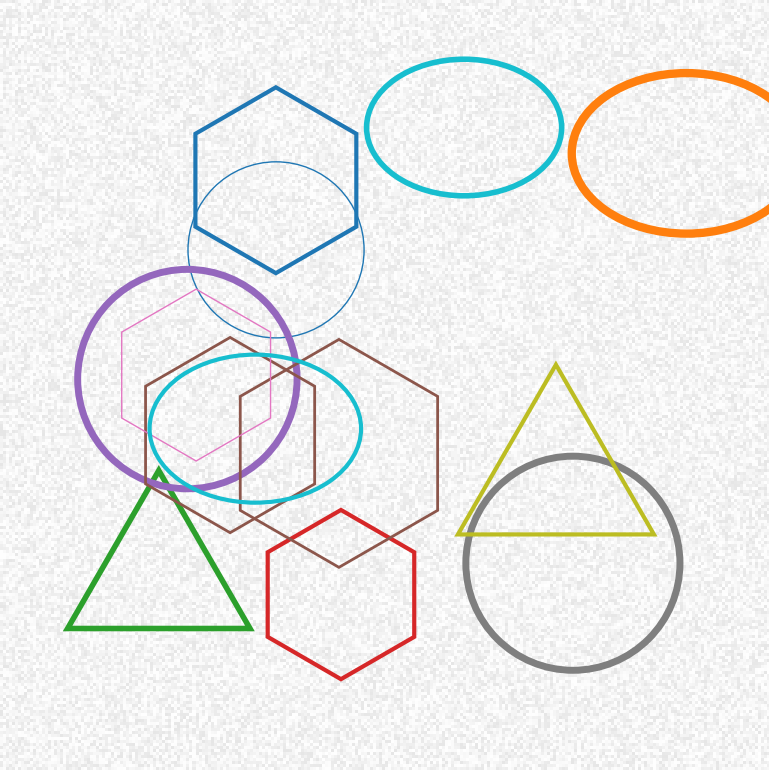[{"shape": "hexagon", "thickness": 1.5, "radius": 0.6, "center": [0.358, 0.766]}, {"shape": "circle", "thickness": 0.5, "radius": 0.57, "center": [0.358, 0.676]}, {"shape": "oval", "thickness": 3, "radius": 0.74, "center": [0.891, 0.801]}, {"shape": "triangle", "thickness": 2, "radius": 0.68, "center": [0.206, 0.252]}, {"shape": "hexagon", "thickness": 1.5, "radius": 0.55, "center": [0.443, 0.228]}, {"shape": "circle", "thickness": 2.5, "radius": 0.71, "center": [0.243, 0.508]}, {"shape": "hexagon", "thickness": 1, "radius": 0.63, "center": [0.299, 0.435]}, {"shape": "hexagon", "thickness": 1, "radius": 0.74, "center": [0.44, 0.411]}, {"shape": "hexagon", "thickness": 0.5, "radius": 0.56, "center": [0.255, 0.513]}, {"shape": "circle", "thickness": 2.5, "radius": 0.7, "center": [0.744, 0.269]}, {"shape": "triangle", "thickness": 1.5, "radius": 0.73, "center": [0.722, 0.379]}, {"shape": "oval", "thickness": 2, "radius": 0.63, "center": [0.603, 0.834]}, {"shape": "oval", "thickness": 1.5, "radius": 0.69, "center": [0.332, 0.443]}]